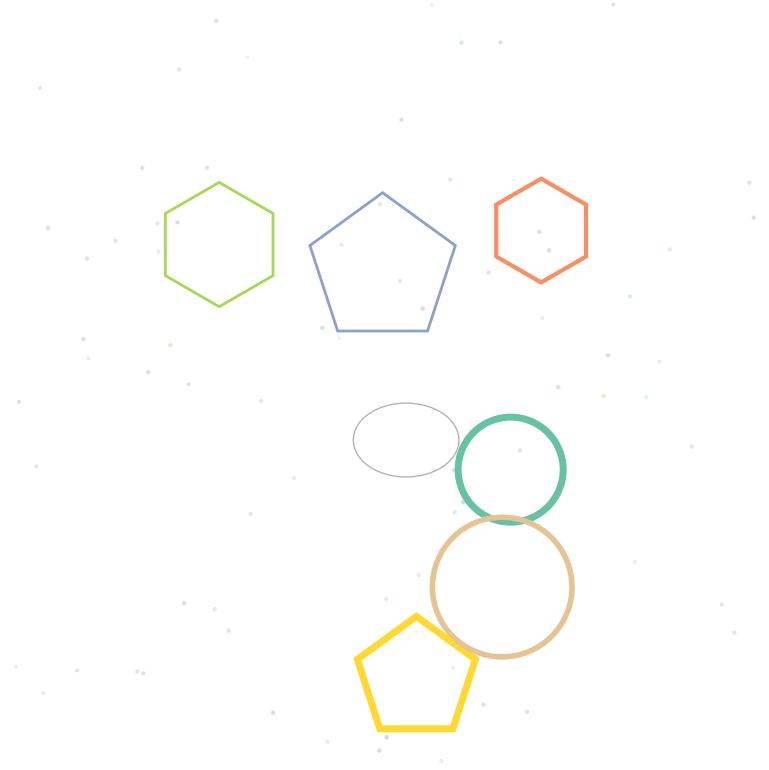[{"shape": "circle", "thickness": 2.5, "radius": 0.34, "center": [0.663, 0.39]}, {"shape": "hexagon", "thickness": 1.5, "radius": 0.34, "center": [0.703, 0.701]}, {"shape": "pentagon", "thickness": 1, "radius": 0.5, "center": [0.497, 0.65]}, {"shape": "hexagon", "thickness": 1, "radius": 0.4, "center": [0.285, 0.682]}, {"shape": "pentagon", "thickness": 2.5, "radius": 0.4, "center": [0.541, 0.119]}, {"shape": "circle", "thickness": 2, "radius": 0.45, "center": [0.652, 0.238]}, {"shape": "oval", "thickness": 0.5, "radius": 0.34, "center": [0.527, 0.429]}]